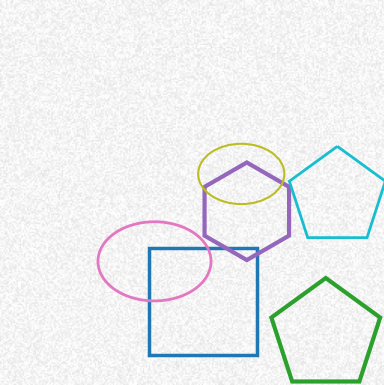[{"shape": "square", "thickness": 2.5, "radius": 0.7, "center": [0.527, 0.216]}, {"shape": "pentagon", "thickness": 3, "radius": 0.74, "center": [0.846, 0.129]}, {"shape": "hexagon", "thickness": 3, "radius": 0.63, "center": [0.641, 0.451]}, {"shape": "oval", "thickness": 2, "radius": 0.73, "center": [0.401, 0.321]}, {"shape": "oval", "thickness": 1.5, "radius": 0.56, "center": [0.627, 0.548]}, {"shape": "pentagon", "thickness": 2, "radius": 0.66, "center": [0.876, 0.489]}]